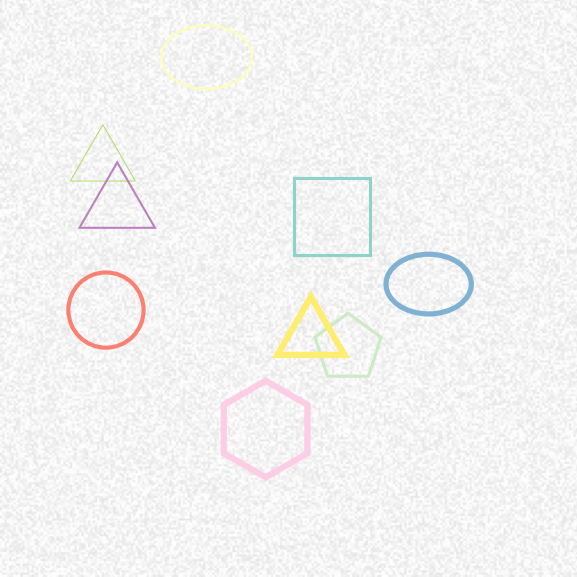[{"shape": "square", "thickness": 1.5, "radius": 0.33, "center": [0.575, 0.625]}, {"shape": "oval", "thickness": 1, "radius": 0.39, "center": [0.358, 0.9]}, {"shape": "circle", "thickness": 2, "radius": 0.33, "center": [0.183, 0.462]}, {"shape": "oval", "thickness": 2.5, "radius": 0.37, "center": [0.742, 0.507]}, {"shape": "triangle", "thickness": 0.5, "radius": 0.32, "center": [0.178, 0.718]}, {"shape": "hexagon", "thickness": 3, "radius": 0.42, "center": [0.46, 0.256]}, {"shape": "triangle", "thickness": 1, "radius": 0.38, "center": [0.203, 0.642]}, {"shape": "pentagon", "thickness": 1.5, "radius": 0.3, "center": [0.603, 0.396]}, {"shape": "triangle", "thickness": 3, "radius": 0.34, "center": [0.538, 0.418]}]